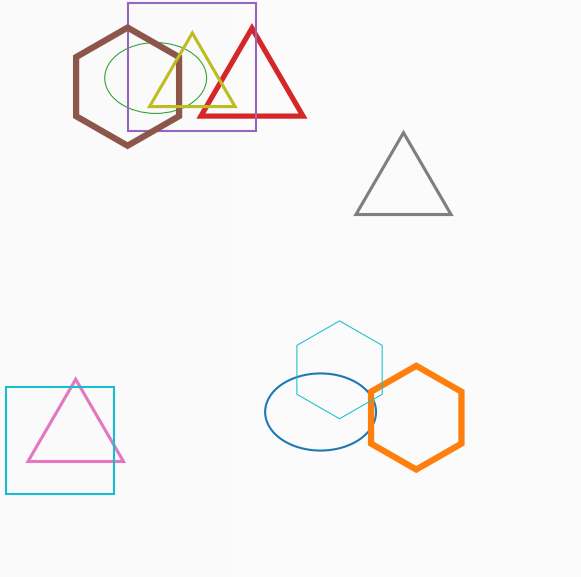[{"shape": "oval", "thickness": 1, "radius": 0.48, "center": [0.552, 0.286]}, {"shape": "hexagon", "thickness": 3, "radius": 0.45, "center": [0.716, 0.276]}, {"shape": "oval", "thickness": 0.5, "radius": 0.44, "center": [0.268, 0.864]}, {"shape": "triangle", "thickness": 2.5, "radius": 0.51, "center": [0.433, 0.849]}, {"shape": "square", "thickness": 1, "radius": 0.55, "center": [0.331, 0.884]}, {"shape": "hexagon", "thickness": 3, "radius": 0.51, "center": [0.22, 0.849]}, {"shape": "triangle", "thickness": 1.5, "radius": 0.47, "center": [0.13, 0.247]}, {"shape": "triangle", "thickness": 1.5, "radius": 0.47, "center": [0.694, 0.675]}, {"shape": "triangle", "thickness": 1.5, "radius": 0.42, "center": [0.331, 0.857]}, {"shape": "hexagon", "thickness": 0.5, "radius": 0.42, "center": [0.584, 0.359]}, {"shape": "square", "thickness": 1, "radius": 0.46, "center": [0.104, 0.236]}]